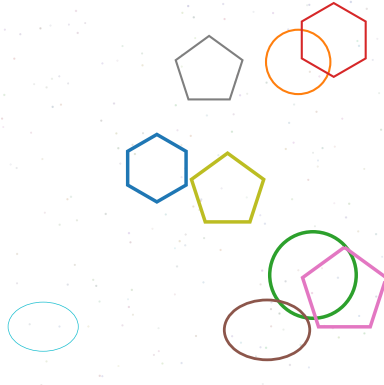[{"shape": "hexagon", "thickness": 2.5, "radius": 0.44, "center": [0.407, 0.563]}, {"shape": "circle", "thickness": 1.5, "radius": 0.42, "center": [0.775, 0.839]}, {"shape": "circle", "thickness": 2.5, "radius": 0.56, "center": [0.813, 0.286]}, {"shape": "hexagon", "thickness": 1.5, "radius": 0.48, "center": [0.867, 0.896]}, {"shape": "oval", "thickness": 2, "radius": 0.55, "center": [0.694, 0.143]}, {"shape": "pentagon", "thickness": 2.5, "radius": 0.57, "center": [0.895, 0.244]}, {"shape": "pentagon", "thickness": 1.5, "radius": 0.46, "center": [0.543, 0.816]}, {"shape": "pentagon", "thickness": 2.5, "radius": 0.49, "center": [0.591, 0.503]}, {"shape": "oval", "thickness": 0.5, "radius": 0.46, "center": [0.112, 0.151]}]